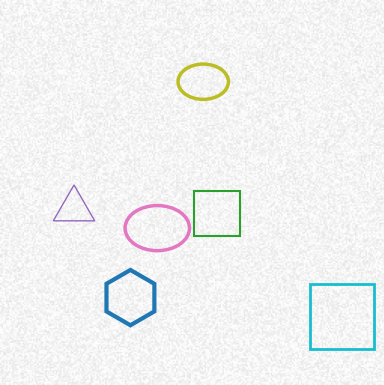[{"shape": "hexagon", "thickness": 3, "radius": 0.36, "center": [0.339, 0.227]}, {"shape": "square", "thickness": 1.5, "radius": 0.3, "center": [0.563, 0.445]}, {"shape": "triangle", "thickness": 1, "radius": 0.31, "center": [0.192, 0.457]}, {"shape": "oval", "thickness": 2.5, "radius": 0.42, "center": [0.409, 0.408]}, {"shape": "oval", "thickness": 2.5, "radius": 0.33, "center": [0.528, 0.788]}, {"shape": "square", "thickness": 2, "radius": 0.42, "center": [0.889, 0.178]}]